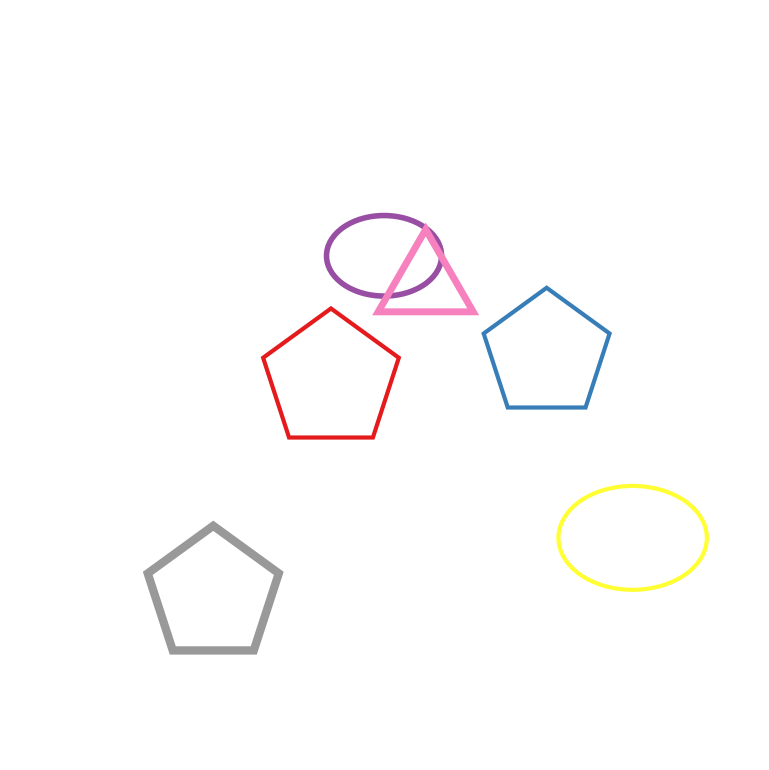[{"shape": "pentagon", "thickness": 1.5, "radius": 0.46, "center": [0.43, 0.507]}, {"shape": "pentagon", "thickness": 1.5, "radius": 0.43, "center": [0.71, 0.54]}, {"shape": "oval", "thickness": 2, "radius": 0.37, "center": [0.499, 0.668]}, {"shape": "oval", "thickness": 1.5, "radius": 0.48, "center": [0.822, 0.301]}, {"shape": "triangle", "thickness": 2.5, "radius": 0.36, "center": [0.553, 0.631]}, {"shape": "pentagon", "thickness": 3, "radius": 0.45, "center": [0.277, 0.228]}]